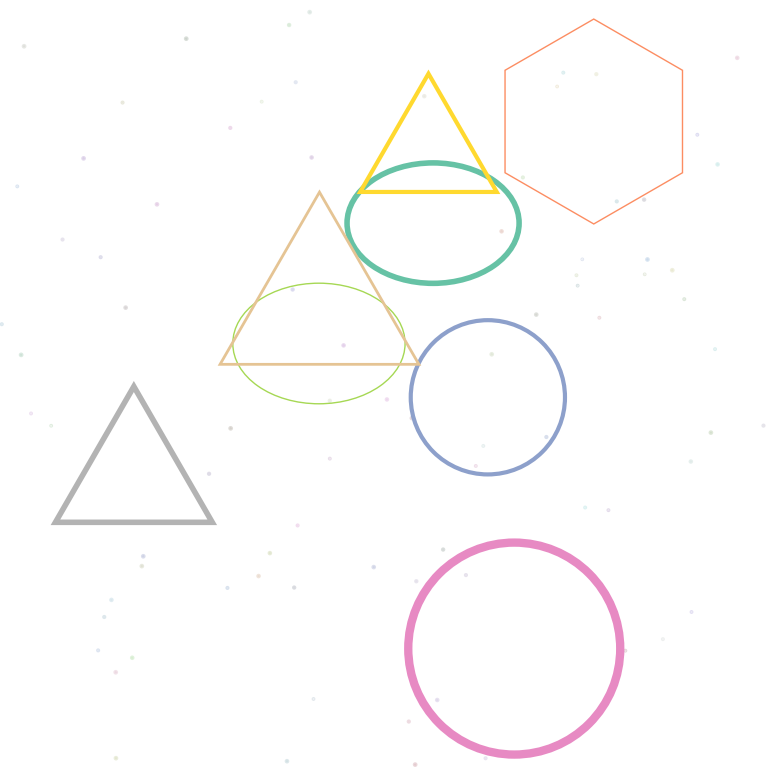[{"shape": "oval", "thickness": 2, "radius": 0.56, "center": [0.562, 0.71]}, {"shape": "hexagon", "thickness": 0.5, "radius": 0.67, "center": [0.771, 0.842]}, {"shape": "circle", "thickness": 1.5, "radius": 0.5, "center": [0.634, 0.484]}, {"shape": "circle", "thickness": 3, "radius": 0.69, "center": [0.668, 0.158]}, {"shape": "oval", "thickness": 0.5, "radius": 0.56, "center": [0.414, 0.554]}, {"shape": "triangle", "thickness": 1.5, "radius": 0.51, "center": [0.556, 0.802]}, {"shape": "triangle", "thickness": 1, "radius": 0.75, "center": [0.415, 0.601]}, {"shape": "triangle", "thickness": 2, "radius": 0.59, "center": [0.174, 0.38]}]